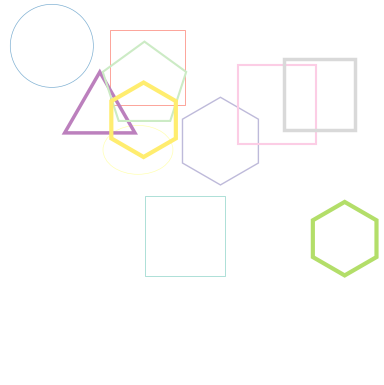[{"shape": "square", "thickness": 0.5, "radius": 0.52, "center": [0.481, 0.388]}, {"shape": "oval", "thickness": 0.5, "radius": 0.45, "center": [0.358, 0.611]}, {"shape": "hexagon", "thickness": 1, "radius": 0.57, "center": [0.573, 0.633]}, {"shape": "square", "thickness": 0.5, "radius": 0.49, "center": [0.384, 0.825]}, {"shape": "circle", "thickness": 0.5, "radius": 0.54, "center": [0.135, 0.881]}, {"shape": "hexagon", "thickness": 3, "radius": 0.48, "center": [0.895, 0.38]}, {"shape": "square", "thickness": 1.5, "radius": 0.51, "center": [0.719, 0.729]}, {"shape": "square", "thickness": 2.5, "radius": 0.46, "center": [0.83, 0.754]}, {"shape": "triangle", "thickness": 2.5, "radius": 0.53, "center": [0.259, 0.708]}, {"shape": "pentagon", "thickness": 1.5, "radius": 0.57, "center": [0.375, 0.778]}, {"shape": "hexagon", "thickness": 3, "radius": 0.48, "center": [0.373, 0.689]}]